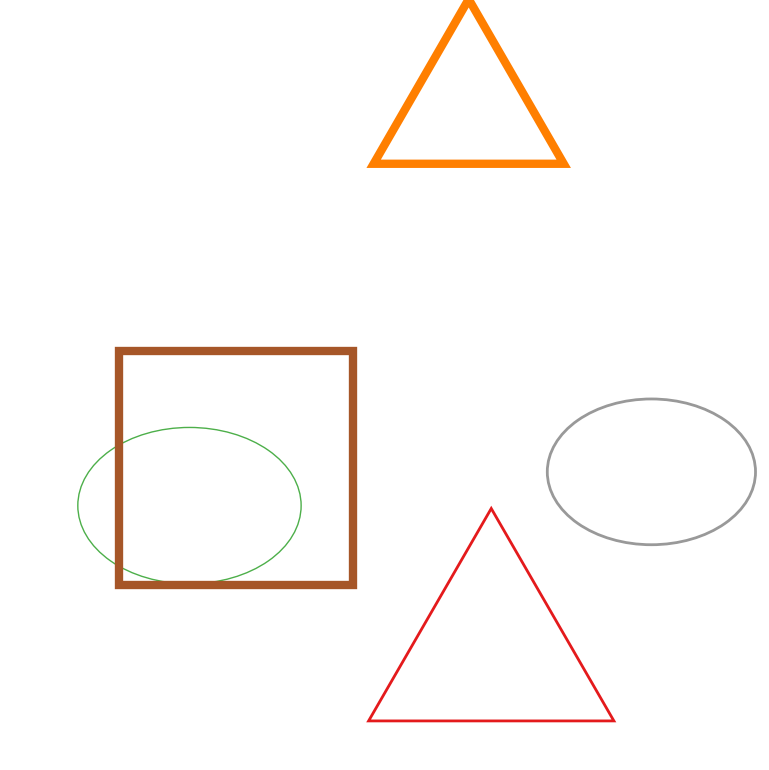[{"shape": "triangle", "thickness": 1, "radius": 0.92, "center": [0.638, 0.156]}, {"shape": "oval", "thickness": 0.5, "radius": 0.73, "center": [0.246, 0.343]}, {"shape": "triangle", "thickness": 3, "radius": 0.71, "center": [0.609, 0.859]}, {"shape": "square", "thickness": 3, "radius": 0.76, "center": [0.306, 0.393]}, {"shape": "oval", "thickness": 1, "radius": 0.68, "center": [0.846, 0.387]}]